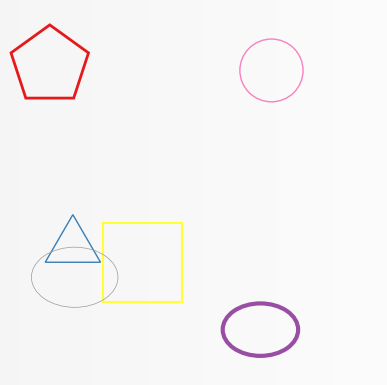[{"shape": "pentagon", "thickness": 2, "radius": 0.53, "center": [0.128, 0.83]}, {"shape": "triangle", "thickness": 1, "radius": 0.41, "center": [0.188, 0.36]}, {"shape": "oval", "thickness": 3, "radius": 0.49, "center": [0.672, 0.144]}, {"shape": "square", "thickness": 1.5, "radius": 0.51, "center": [0.368, 0.318]}, {"shape": "circle", "thickness": 1, "radius": 0.41, "center": [0.701, 0.817]}, {"shape": "oval", "thickness": 0.5, "radius": 0.56, "center": [0.193, 0.28]}]